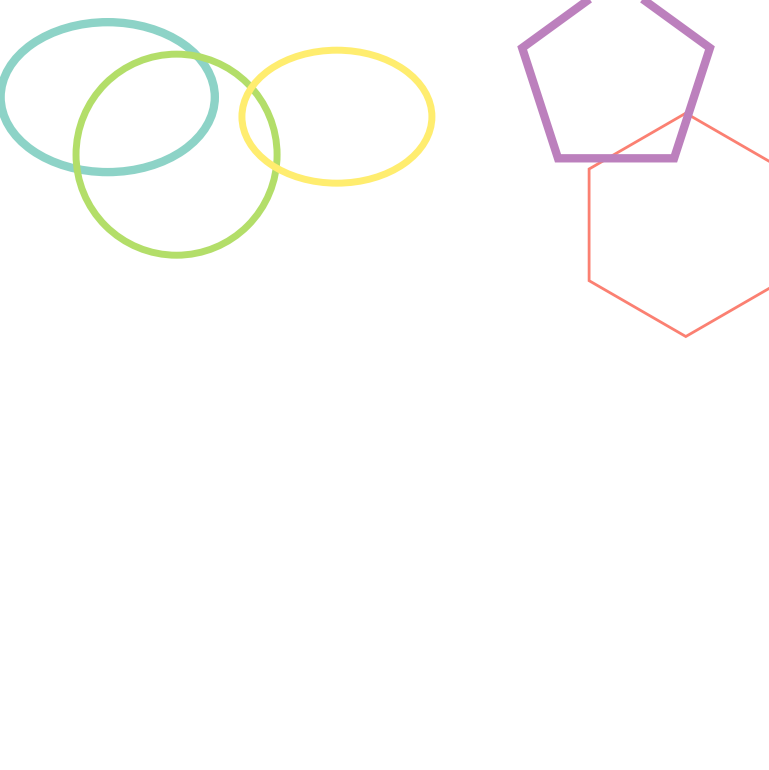[{"shape": "oval", "thickness": 3, "radius": 0.7, "center": [0.14, 0.874]}, {"shape": "hexagon", "thickness": 1, "radius": 0.73, "center": [0.891, 0.708]}, {"shape": "circle", "thickness": 2.5, "radius": 0.65, "center": [0.229, 0.799]}, {"shape": "pentagon", "thickness": 3, "radius": 0.64, "center": [0.8, 0.898]}, {"shape": "oval", "thickness": 2.5, "radius": 0.62, "center": [0.438, 0.848]}]